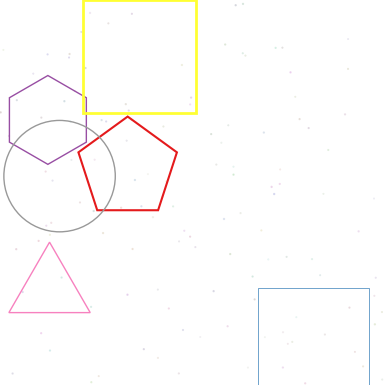[{"shape": "pentagon", "thickness": 1.5, "radius": 0.67, "center": [0.332, 0.563]}, {"shape": "square", "thickness": 0.5, "radius": 0.73, "center": [0.814, 0.108]}, {"shape": "hexagon", "thickness": 1, "radius": 0.58, "center": [0.124, 0.688]}, {"shape": "square", "thickness": 2, "radius": 0.74, "center": [0.363, 0.853]}, {"shape": "triangle", "thickness": 1, "radius": 0.61, "center": [0.129, 0.249]}, {"shape": "circle", "thickness": 1, "radius": 0.72, "center": [0.155, 0.543]}]